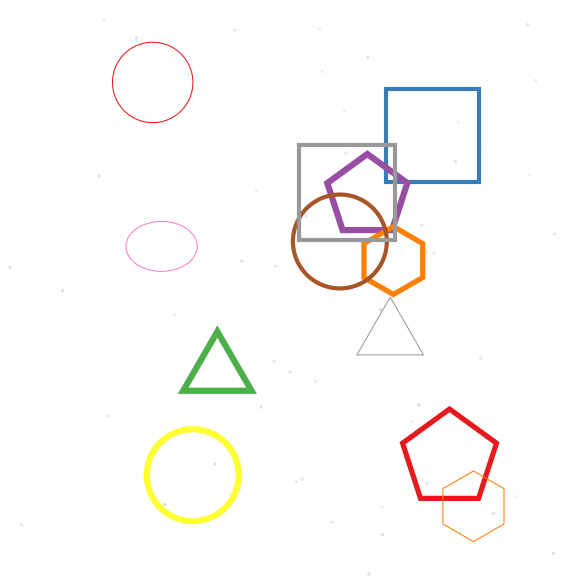[{"shape": "pentagon", "thickness": 2.5, "radius": 0.43, "center": [0.778, 0.205]}, {"shape": "circle", "thickness": 0.5, "radius": 0.35, "center": [0.264, 0.856]}, {"shape": "square", "thickness": 2, "radius": 0.4, "center": [0.75, 0.765]}, {"shape": "triangle", "thickness": 3, "radius": 0.34, "center": [0.376, 0.357]}, {"shape": "pentagon", "thickness": 3, "radius": 0.36, "center": [0.636, 0.66]}, {"shape": "hexagon", "thickness": 0.5, "radius": 0.31, "center": [0.82, 0.122]}, {"shape": "hexagon", "thickness": 2.5, "radius": 0.29, "center": [0.681, 0.548]}, {"shape": "circle", "thickness": 3, "radius": 0.4, "center": [0.334, 0.176]}, {"shape": "circle", "thickness": 2, "radius": 0.41, "center": [0.589, 0.581]}, {"shape": "oval", "thickness": 0.5, "radius": 0.31, "center": [0.28, 0.572]}, {"shape": "square", "thickness": 2, "radius": 0.41, "center": [0.601, 0.665]}, {"shape": "triangle", "thickness": 0.5, "radius": 0.33, "center": [0.676, 0.418]}]